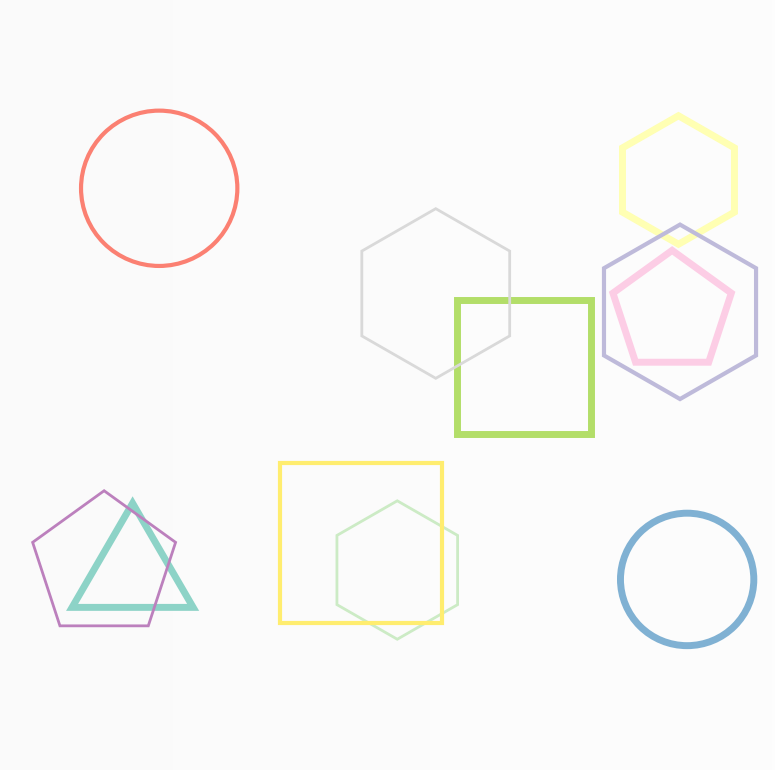[{"shape": "triangle", "thickness": 2.5, "radius": 0.45, "center": [0.171, 0.256]}, {"shape": "hexagon", "thickness": 2.5, "radius": 0.42, "center": [0.875, 0.766]}, {"shape": "hexagon", "thickness": 1.5, "radius": 0.57, "center": [0.877, 0.595]}, {"shape": "circle", "thickness": 1.5, "radius": 0.5, "center": [0.205, 0.755]}, {"shape": "circle", "thickness": 2.5, "radius": 0.43, "center": [0.887, 0.247]}, {"shape": "square", "thickness": 2.5, "radius": 0.43, "center": [0.676, 0.523]}, {"shape": "pentagon", "thickness": 2.5, "radius": 0.4, "center": [0.867, 0.595]}, {"shape": "hexagon", "thickness": 1, "radius": 0.55, "center": [0.562, 0.619]}, {"shape": "pentagon", "thickness": 1, "radius": 0.48, "center": [0.134, 0.266]}, {"shape": "hexagon", "thickness": 1, "radius": 0.45, "center": [0.513, 0.26]}, {"shape": "square", "thickness": 1.5, "radius": 0.52, "center": [0.466, 0.295]}]